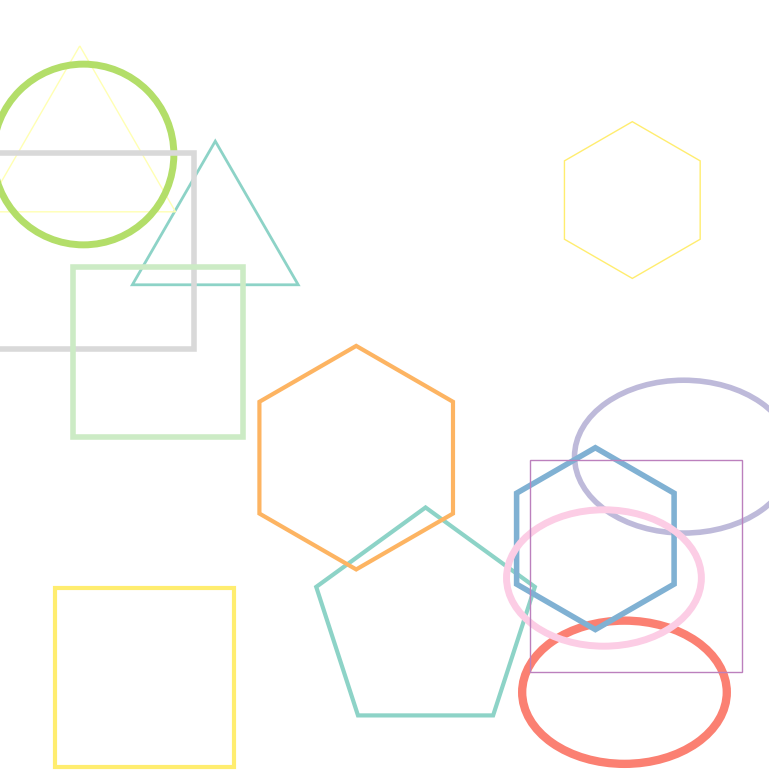[{"shape": "triangle", "thickness": 1, "radius": 0.62, "center": [0.28, 0.692]}, {"shape": "pentagon", "thickness": 1.5, "radius": 0.75, "center": [0.553, 0.192]}, {"shape": "triangle", "thickness": 0.5, "radius": 0.72, "center": [0.104, 0.797]}, {"shape": "oval", "thickness": 2, "radius": 0.71, "center": [0.888, 0.407]}, {"shape": "oval", "thickness": 3, "radius": 0.66, "center": [0.811, 0.101]}, {"shape": "hexagon", "thickness": 2, "radius": 0.59, "center": [0.773, 0.3]}, {"shape": "hexagon", "thickness": 1.5, "radius": 0.73, "center": [0.463, 0.406]}, {"shape": "circle", "thickness": 2.5, "radius": 0.59, "center": [0.108, 0.799]}, {"shape": "oval", "thickness": 2.5, "radius": 0.63, "center": [0.784, 0.249]}, {"shape": "square", "thickness": 2, "radius": 0.63, "center": [0.125, 0.674]}, {"shape": "square", "thickness": 0.5, "radius": 0.69, "center": [0.826, 0.265]}, {"shape": "square", "thickness": 2, "radius": 0.55, "center": [0.205, 0.543]}, {"shape": "square", "thickness": 1.5, "radius": 0.58, "center": [0.188, 0.12]}, {"shape": "hexagon", "thickness": 0.5, "radius": 0.51, "center": [0.821, 0.74]}]